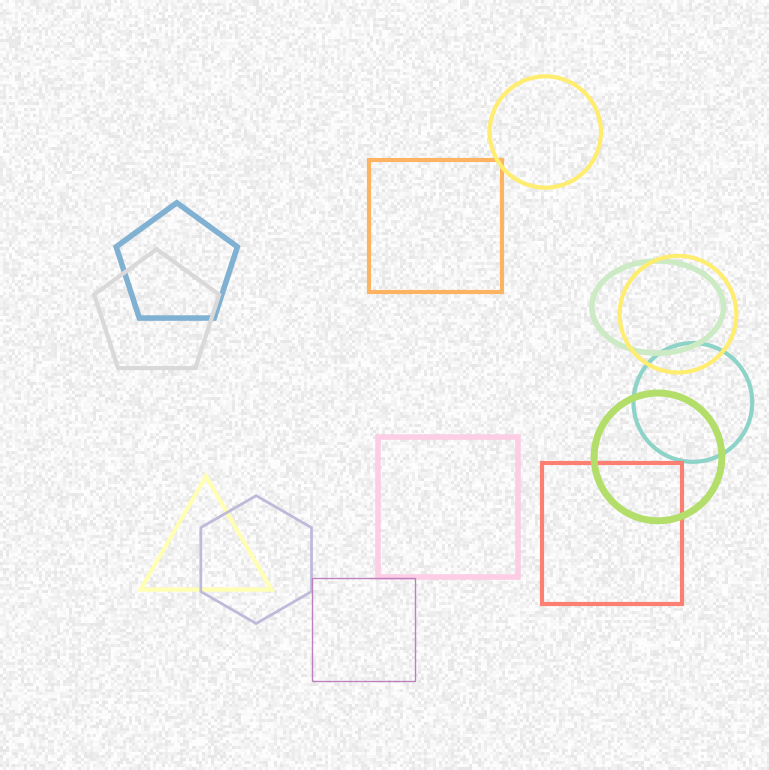[{"shape": "circle", "thickness": 1.5, "radius": 0.39, "center": [0.9, 0.477]}, {"shape": "triangle", "thickness": 1.5, "radius": 0.49, "center": [0.268, 0.283]}, {"shape": "hexagon", "thickness": 1, "radius": 0.42, "center": [0.333, 0.273]}, {"shape": "square", "thickness": 1.5, "radius": 0.46, "center": [0.795, 0.307]}, {"shape": "pentagon", "thickness": 2, "radius": 0.41, "center": [0.23, 0.654]}, {"shape": "square", "thickness": 1.5, "radius": 0.43, "center": [0.566, 0.706]}, {"shape": "circle", "thickness": 2.5, "radius": 0.41, "center": [0.855, 0.407]}, {"shape": "square", "thickness": 2, "radius": 0.45, "center": [0.581, 0.341]}, {"shape": "pentagon", "thickness": 1.5, "radius": 0.43, "center": [0.203, 0.591]}, {"shape": "square", "thickness": 0.5, "radius": 0.33, "center": [0.472, 0.182]}, {"shape": "oval", "thickness": 2, "radius": 0.43, "center": [0.854, 0.601]}, {"shape": "circle", "thickness": 1.5, "radius": 0.36, "center": [0.708, 0.829]}, {"shape": "circle", "thickness": 1.5, "radius": 0.38, "center": [0.88, 0.592]}]